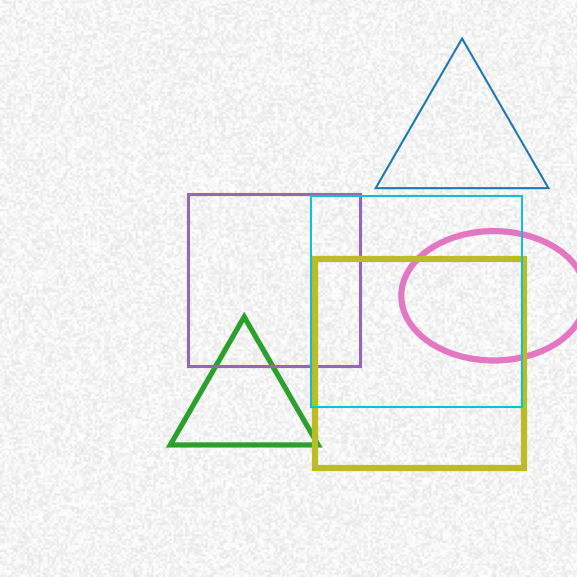[{"shape": "triangle", "thickness": 1, "radius": 0.86, "center": [0.8, 0.76]}, {"shape": "triangle", "thickness": 2.5, "radius": 0.74, "center": [0.423, 0.303]}, {"shape": "square", "thickness": 1.5, "radius": 0.74, "center": [0.474, 0.515]}, {"shape": "oval", "thickness": 3, "radius": 0.8, "center": [0.855, 0.487]}, {"shape": "square", "thickness": 3, "radius": 0.9, "center": [0.727, 0.369]}, {"shape": "square", "thickness": 1, "radius": 0.91, "center": [0.722, 0.477]}]